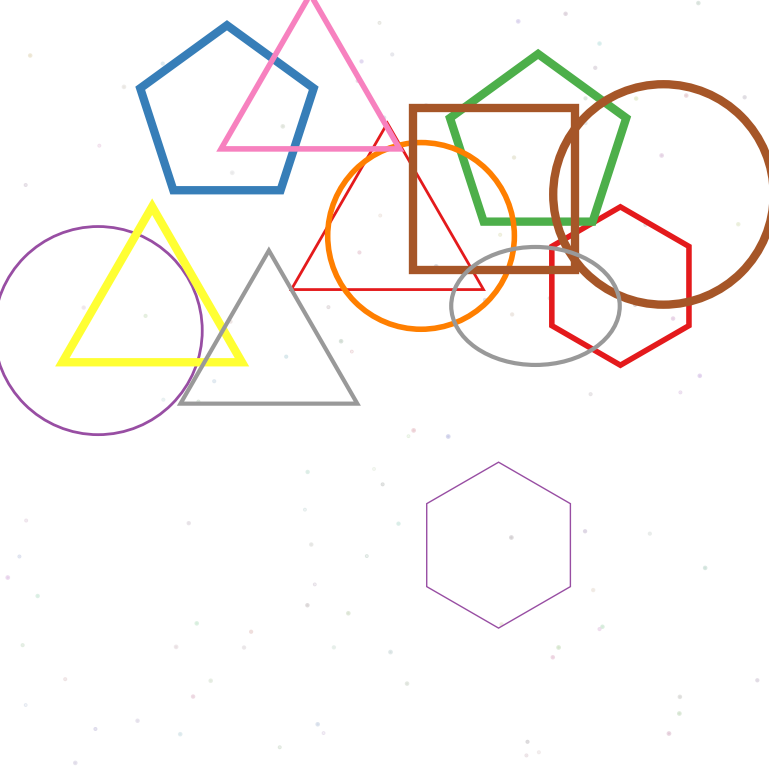[{"shape": "triangle", "thickness": 1, "radius": 0.72, "center": [0.503, 0.696]}, {"shape": "hexagon", "thickness": 2, "radius": 0.51, "center": [0.806, 0.629]}, {"shape": "pentagon", "thickness": 3, "radius": 0.59, "center": [0.295, 0.849]}, {"shape": "pentagon", "thickness": 3, "radius": 0.6, "center": [0.699, 0.81]}, {"shape": "circle", "thickness": 1, "radius": 0.68, "center": [0.128, 0.571]}, {"shape": "hexagon", "thickness": 0.5, "radius": 0.54, "center": [0.647, 0.292]}, {"shape": "circle", "thickness": 2, "radius": 0.61, "center": [0.547, 0.694]}, {"shape": "triangle", "thickness": 3, "radius": 0.67, "center": [0.198, 0.597]}, {"shape": "circle", "thickness": 3, "radius": 0.72, "center": [0.862, 0.747]}, {"shape": "square", "thickness": 3, "radius": 0.53, "center": [0.642, 0.754]}, {"shape": "triangle", "thickness": 2, "radius": 0.67, "center": [0.403, 0.874]}, {"shape": "oval", "thickness": 1.5, "radius": 0.55, "center": [0.695, 0.603]}, {"shape": "triangle", "thickness": 1.5, "radius": 0.66, "center": [0.349, 0.542]}]